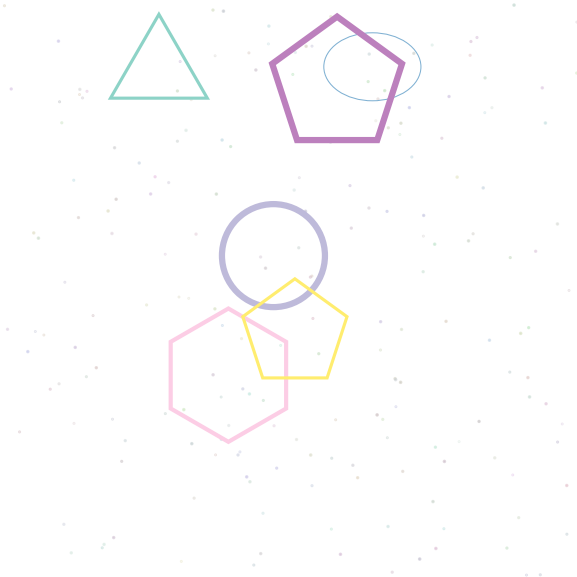[{"shape": "triangle", "thickness": 1.5, "radius": 0.48, "center": [0.275, 0.878]}, {"shape": "circle", "thickness": 3, "radius": 0.45, "center": [0.474, 0.557]}, {"shape": "oval", "thickness": 0.5, "radius": 0.42, "center": [0.645, 0.883]}, {"shape": "hexagon", "thickness": 2, "radius": 0.58, "center": [0.396, 0.349]}, {"shape": "pentagon", "thickness": 3, "radius": 0.59, "center": [0.584, 0.852]}, {"shape": "pentagon", "thickness": 1.5, "radius": 0.47, "center": [0.511, 0.421]}]